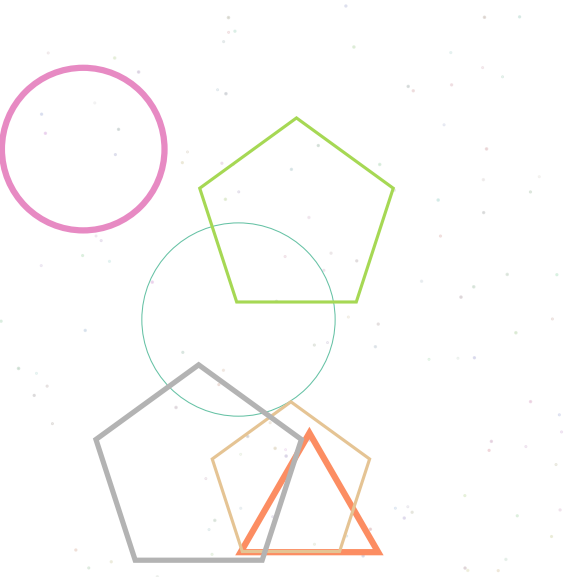[{"shape": "circle", "thickness": 0.5, "radius": 0.84, "center": [0.413, 0.446]}, {"shape": "triangle", "thickness": 3, "radius": 0.69, "center": [0.536, 0.112]}, {"shape": "circle", "thickness": 3, "radius": 0.7, "center": [0.144, 0.741]}, {"shape": "pentagon", "thickness": 1.5, "radius": 0.88, "center": [0.513, 0.619]}, {"shape": "pentagon", "thickness": 1.5, "radius": 0.72, "center": [0.504, 0.16]}, {"shape": "pentagon", "thickness": 2.5, "radius": 0.94, "center": [0.344, 0.18]}]